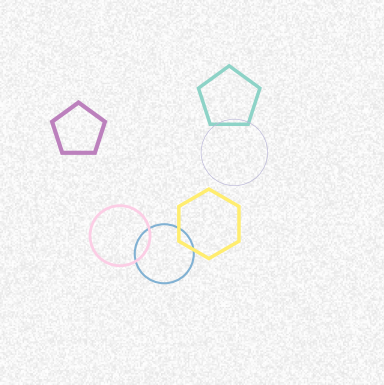[{"shape": "pentagon", "thickness": 2.5, "radius": 0.42, "center": [0.595, 0.745]}, {"shape": "circle", "thickness": 0.5, "radius": 0.43, "center": [0.609, 0.604]}, {"shape": "circle", "thickness": 1.5, "radius": 0.38, "center": [0.427, 0.341]}, {"shape": "circle", "thickness": 2, "radius": 0.39, "center": [0.312, 0.388]}, {"shape": "pentagon", "thickness": 3, "radius": 0.36, "center": [0.204, 0.662]}, {"shape": "hexagon", "thickness": 2.5, "radius": 0.45, "center": [0.543, 0.419]}]